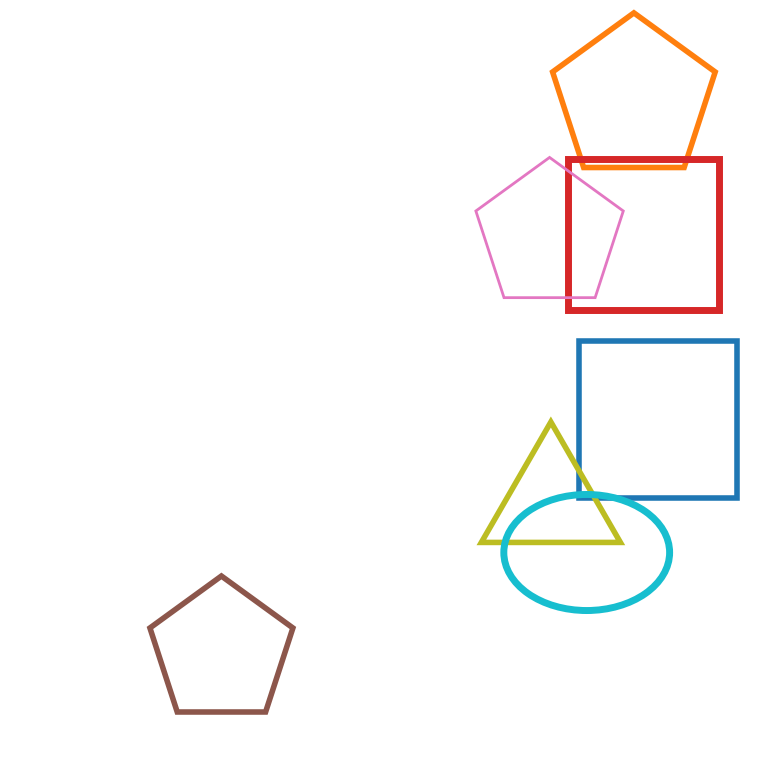[{"shape": "square", "thickness": 2, "radius": 0.51, "center": [0.855, 0.455]}, {"shape": "pentagon", "thickness": 2, "radius": 0.56, "center": [0.823, 0.872]}, {"shape": "square", "thickness": 2.5, "radius": 0.49, "center": [0.836, 0.695]}, {"shape": "pentagon", "thickness": 2, "radius": 0.49, "center": [0.288, 0.154]}, {"shape": "pentagon", "thickness": 1, "radius": 0.5, "center": [0.714, 0.695]}, {"shape": "triangle", "thickness": 2, "radius": 0.52, "center": [0.715, 0.348]}, {"shape": "oval", "thickness": 2.5, "radius": 0.54, "center": [0.762, 0.282]}]